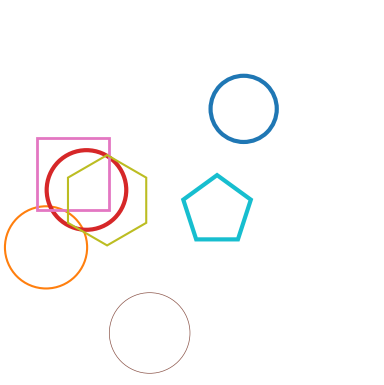[{"shape": "circle", "thickness": 3, "radius": 0.43, "center": [0.633, 0.717]}, {"shape": "circle", "thickness": 1.5, "radius": 0.53, "center": [0.12, 0.357]}, {"shape": "circle", "thickness": 3, "radius": 0.52, "center": [0.225, 0.507]}, {"shape": "circle", "thickness": 0.5, "radius": 0.52, "center": [0.389, 0.135]}, {"shape": "square", "thickness": 2, "radius": 0.47, "center": [0.19, 0.549]}, {"shape": "hexagon", "thickness": 1.5, "radius": 0.59, "center": [0.278, 0.48]}, {"shape": "pentagon", "thickness": 3, "radius": 0.46, "center": [0.564, 0.453]}]